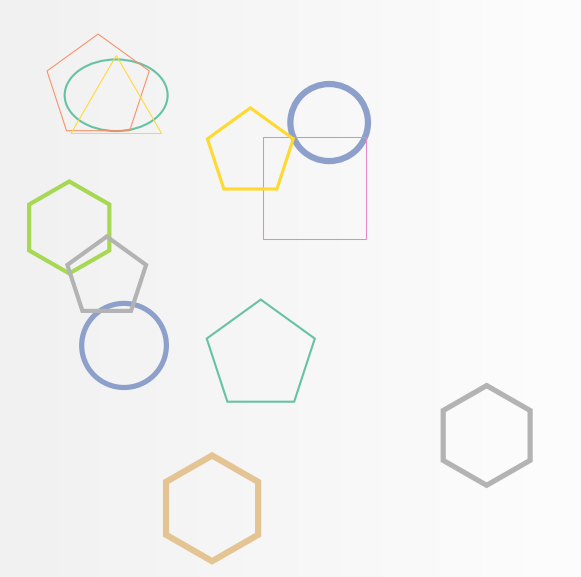[{"shape": "oval", "thickness": 1, "radius": 0.44, "center": [0.2, 0.834]}, {"shape": "pentagon", "thickness": 1, "radius": 0.49, "center": [0.449, 0.383]}, {"shape": "pentagon", "thickness": 0.5, "radius": 0.46, "center": [0.169, 0.848]}, {"shape": "circle", "thickness": 2.5, "radius": 0.36, "center": [0.213, 0.401]}, {"shape": "circle", "thickness": 3, "radius": 0.33, "center": [0.566, 0.787]}, {"shape": "square", "thickness": 0.5, "radius": 0.44, "center": [0.541, 0.674]}, {"shape": "hexagon", "thickness": 2, "radius": 0.4, "center": [0.119, 0.605]}, {"shape": "triangle", "thickness": 0.5, "radius": 0.45, "center": [0.2, 0.813]}, {"shape": "pentagon", "thickness": 1.5, "radius": 0.39, "center": [0.431, 0.735]}, {"shape": "hexagon", "thickness": 3, "radius": 0.46, "center": [0.365, 0.119]}, {"shape": "hexagon", "thickness": 2.5, "radius": 0.43, "center": [0.837, 0.245]}, {"shape": "pentagon", "thickness": 2, "radius": 0.36, "center": [0.184, 0.518]}]